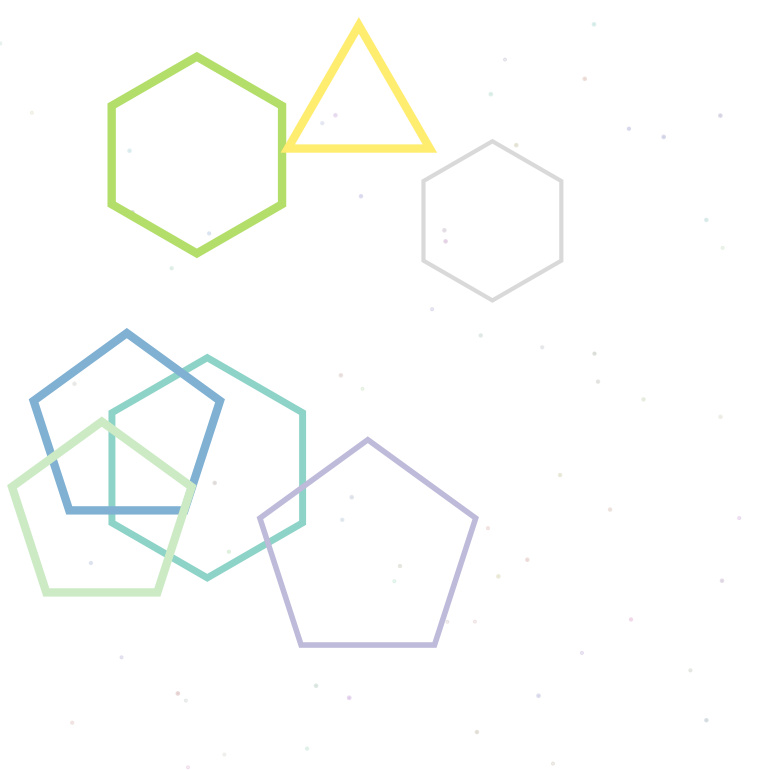[{"shape": "hexagon", "thickness": 2.5, "radius": 0.71, "center": [0.269, 0.392]}, {"shape": "pentagon", "thickness": 2, "radius": 0.74, "center": [0.478, 0.282]}, {"shape": "pentagon", "thickness": 3, "radius": 0.64, "center": [0.165, 0.44]}, {"shape": "hexagon", "thickness": 3, "radius": 0.64, "center": [0.256, 0.799]}, {"shape": "hexagon", "thickness": 1.5, "radius": 0.52, "center": [0.639, 0.713]}, {"shape": "pentagon", "thickness": 3, "radius": 0.61, "center": [0.132, 0.33]}, {"shape": "triangle", "thickness": 3, "radius": 0.53, "center": [0.466, 0.86]}]